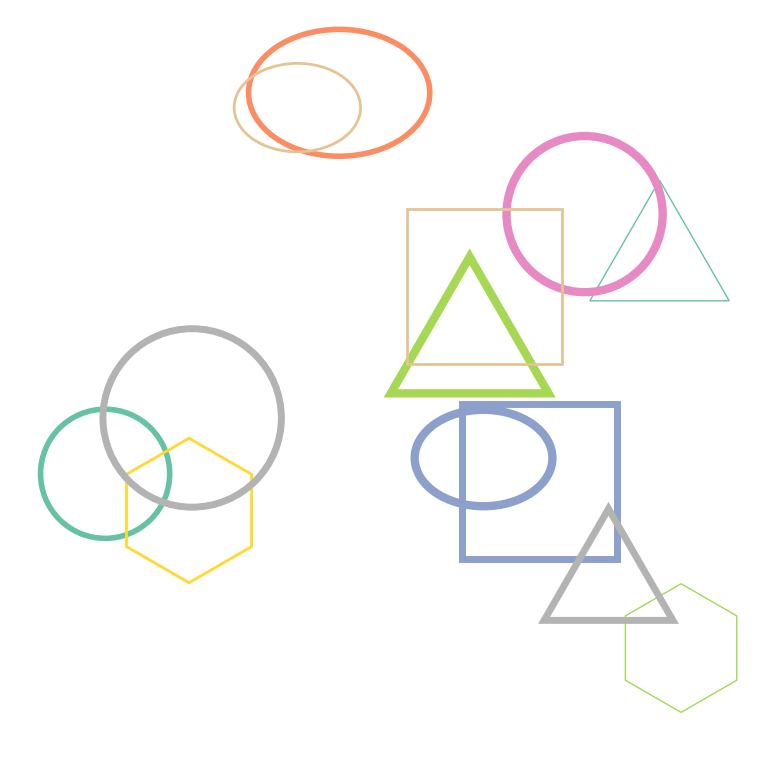[{"shape": "triangle", "thickness": 0.5, "radius": 0.52, "center": [0.857, 0.662]}, {"shape": "circle", "thickness": 2, "radius": 0.42, "center": [0.136, 0.385]}, {"shape": "oval", "thickness": 2, "radius": 0.59, "center": [0.44, 0.879]}, {"shape": "oval", "thickness": 3, "radius": 0.45, "center": [0.628, 0.405]}, {"shape": "square", "thickness": 2.5, "radius": 0.5, "center": [0.701, 0.375]}, {"shape": "circle", "thickness": 3, "radius": 0.51, "center": [0.759, 0.722]}, {"shape": "hexagon", "thickness": 0.5, "radius": 0.42, "center": [0.885, 0.158]}, {"shape": "triangle", "thickness": 3, "radius": 0.59, "center": [0.61, 0.548]}, {"shape": "hexagon", "thickness": 1, "radius": 0.47, "center": [0.245, 0.337]}, {"shape": "oval", "thickness": 1, "radius": 0.41, "center": [0.386, 0.86]}, {"shape": "square", "thickness": 1, "radius": 0.5, "center": [0.63, 0.628]}, {"shape": "circle", "thickness": 2.5, "radius": 0.58, "center": [0.25, 0.457]}, {"shape": "triangle", "thickness": 2.5, "radius": 0.48, "center": [0.79, 0.243]}]